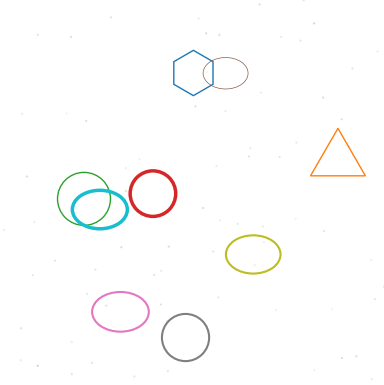[{"shape": "hexagon", "thickness": 1, "radius": 0.29, "center": [0.502, 0.81]}, {"shape": "triangle", "thickness": 1, "radius": 0.41, "center": [0.878, 0.584]}, {"shape": "circle", "thickness": 1, "radius": 0.34, "center": [0.218, 0.483]}, {"shape": "circle", "thickness": 2.5, "radius": 0.3, "center": [0.397, 0.497]}, {"shape": "oval", "thickness": 0.5, "radius": 0.29, "center": [0.586, 0.81]}, {"shape": "oval", "thickness": 1.5, "radius": 0.37, "center": [0.313, 0.19]}, {"shape": "circle", "thickness": 1.5, "radius": 0.31, "center": [0.482, 0.123]}, {"shape": "oval", "thickness": 1.5, "radius": 0.35, "center": [0.658, 0.339]}, {"shape": "oval", "thickness": 2.5, "radius": 0.36, "center": [0.259, 0.456]}]